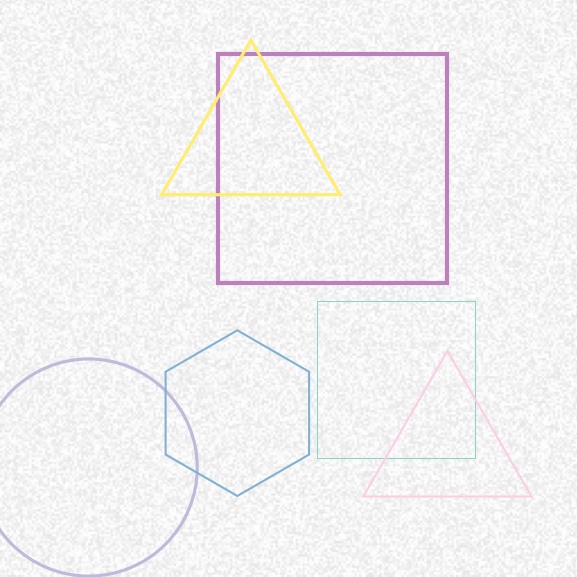[{"shape": "square", "thickness": 0.5, "radius": 0.68, "center": [0.685, 0.342]}, {"shape": "circle", "thickness": 1.5, "radius": 0.94, "center": [0.154, 0.19]}, {"shape": "hexagon", "thickness": 1, "radius": 0.72, "center": [0.411, 0.284]}, {"shape": "triangle", "thickness": 1, "radius": 0.84, "center": [0.775, 0.223]}, {"shape": "square", "thickness": 2, "radius": 0.99, "center": [0.576, 0.707]}, {"shape": "triangle", "thickness": 1.5, "radius": 0.89, "center": [0.434, 0.751]}]